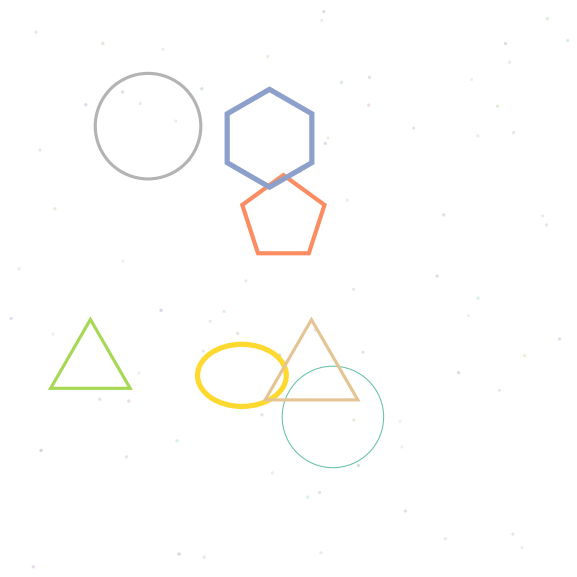[{"shape": "circle", "thickness": 0.5, "radius": 0.44, "center": [0.576, 0.277]}, {"shape": "pentagon", "thickness": 2, "radius": 0.37, "center": [0.491, 0.621]}, {"shape": "hexagon", "thickness": 2.5, "radius": 0.42, "center": [0.467, 0.76]}, {"shape": "triangle", "thickness": 1.5, "radius": 0.4, "center": [0.157, 0.366]}, {"shape": "oval", "thickness": 2.5, "radius": 0.38, "center": [0.419, 0.349]}, {"shape": "triangle", "thickness": 1.5, "radius": 0.46, "center": [0.539, 0.353]}, {"shape": "circle", "thickness": 1.5, "radius": 0.46, "center": [0.256, 0.781]}]